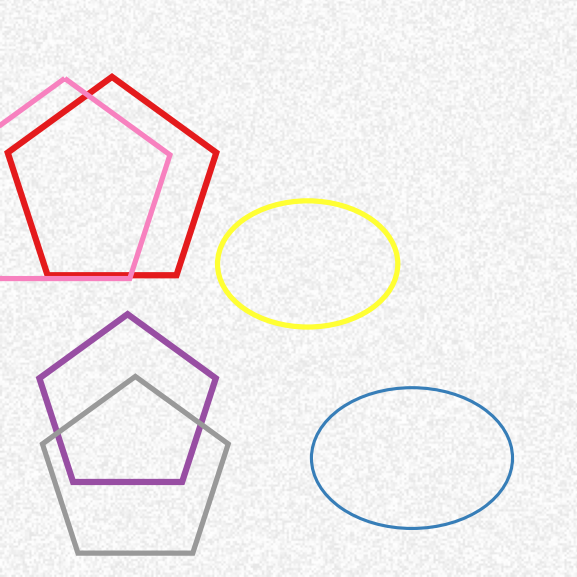[{"shape": "pentagon", "thickness": 3, "radius": 0.95, "center": [0.194, 0.676]}, {"shape": "oval", "thickness": 1.5, "radius": 0.87, "center": [0.713, 0.206]}, {"shape": "pentagon", "thickness": 3, "radius": 0.8, "center": [0.221, 0.294]}, {"shape": "oval", "thickness": 2.5, "radius": 0.78, "center": [0.533, 0.542]}, {"shape": "pentagon", "thickness": 2.5, "radius": 0.96, "center": [0.112, 0.672]}, {"shape": "pentagon", "thickness": 2.5, "radius": 0.85, "center": [0.234, 0.178]}]